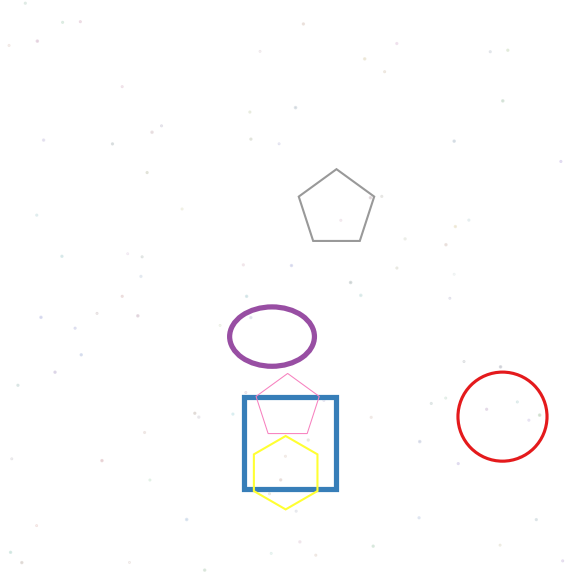[{"shape": "circle", "thickness": 1.5, "radius": 0.39, "center": [0.87, 0.278]}, {"shape": "square", "thickness": 2.5, "radius": 0.4, "center": [0.502, 0.232]}, {"shape": "oval", "thickness": 2.5, "radius": 0.37, "center": [0.471, 0.416]}, {"shape": "hexagon", "thickness": 1, "radius": 0.32, "center": [0.495, 0.181]}, {"shape": "pentagon", "thickness": 0.5, "radius": 0.29, "center": [0.498, 0.295]}, {"shape": "pentagon", "thickness": 1, "radius": 0.34, "center": [0.583, 0.637]}]